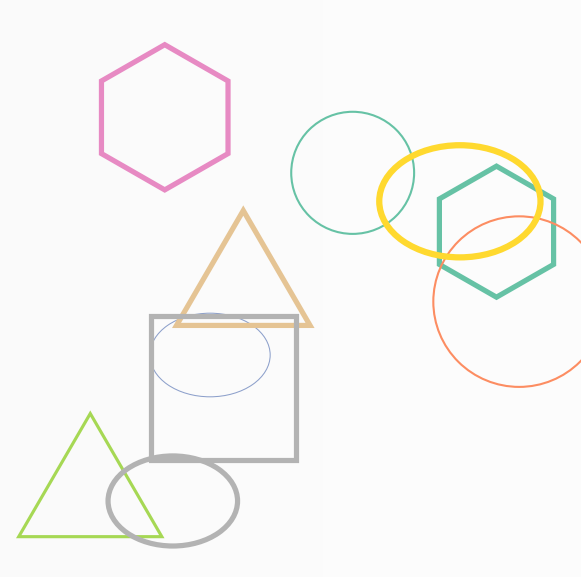[{"shape": "circle", "thickness": 1, "radius": 0.53, "center": [0.607, 0.7]}, {"shape": "hexagon", "thickness": 2.5, "radius": 0.57, "center": [0.854, 0.598]}, {"shape": "circle", "thickness": 1, "radius": 0.74, "center": [0.893, 0.477]}, {"shape": "oval", "thickness": 0.5, "radius": 0.52, "center": [0.361, 0.384]}, {"shape": "hexagon", "thickness": 2.5, "radius": 0.63, "center": [0.283, 0.796]}, {"shape": "triangle", "thickness": 1.5, "radius": 0.71, "center": [0.155, 0.141]}, {"shape": "oval", "thickness": 3, "radius": 0.69, "center": [0.791, 0.651]}, {"shape": "triangle", "thickness": 2.5, "radius": 0.66, "center": [0.419, 0.502]}, {"shape": "square", "thickness": 2.5, "radius": 0.62, "center": [0.385, 0.327]}, {"shape": "oval", "thickness": 2.5, "radius": 0.56, "center": [0.297, 0.132]}]